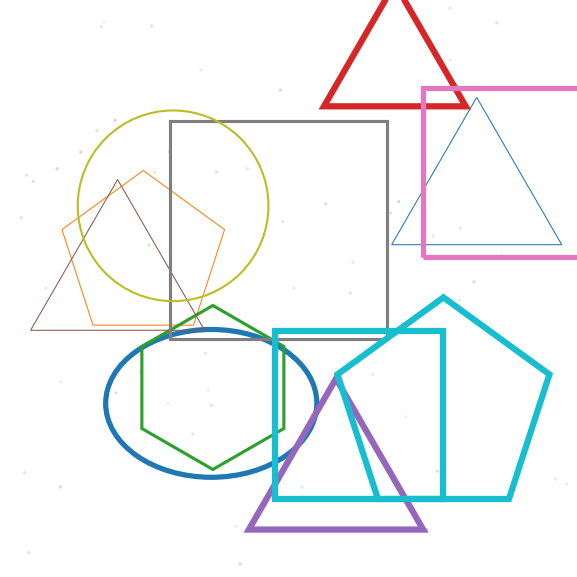[{"shape": "oval", "thickness": 2.5, "radius": 0.91, "center": [0.366, 0.301]}, {"shape": "triangle", "thickness": 0.5, "radius": 0.85, "center": [0.825, 0.66]}, {"shape": "pentagon", "thickness": 0.5, "radius": 0.74, "center": [0.248, 0.556]}, {"shape": "hexagon", "thickness": 1.5, "radius": 0.71, "center": [0.369, 0.328]}, {"shape": "triangle", "thickness": 3, "radius": 0.71, "center": [0.684, 0.886]}, {"shape": "triangle", "thickness": 3, "radius": 0.87, "center": [0.582, 0.169]}, {"shape": "triangle", "thickness": 0.5, "radius": 0.87, "center": [0.204, 0.514]}, {"shape": "square", "thickness": 2.5, "radius": 0.73, "center": [0.879, 0.7]}, {"shape": "square", "thickness": 1.5, "radius": 0.94, "center": [0.482, 0.601]}, {"shape": "circle", "thickness": 1, "radius": 0.83, "center": [0.3, 0.643]}, {"shape": "pentagon", "thickness": 3, "radius": 0.96, "center": [0.768, 0.291]}, {"shape": "square", "thickness": 3, "radius": 0.73, "center": [0.622, 0.281]}]